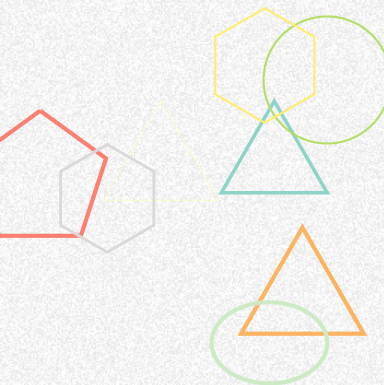[{"shape": "triangle", "thickness": 2.5, "radius": 0.79, "center": [0.712, 0.579]}, {"shape": "triangle", "thickness": 0.5, "radius": 0.86, "center": [0.417, 0.566]}, {"shape": "pentagon", "thickness": 3, "radius": 0.9, "center": [0.105, 0.533]}, {"shape": "triangle", "thickness": 3, "radius": 0.92, "center": [0.786, 0.225]}, {"shape": "circle", "thickness": 1.5, "radius": 0.83, "center": [0.85, 0.792]}, {"shape": "hexagon", "thickness": 2, "radius": 0.7, "center": [0.279, 0.485]}, {"shape": "oval", "thickness": 3, "radius": 0.75, "center": [0.7, 0.109]}, {"shape": "hexagon", "thickness": 1.5, "radius": 0.74, "center": [0.688, 0.83]}]